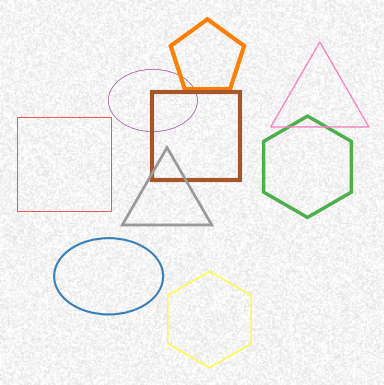[{"shape": "square", "thickness": 0.5, "radius": 0.61, "center": [0.167, 0.574]}, {"shape": "oval", "thickness": 1.5, "radius": 0.71, "center": [0.282, 0.282]}, {"shape": "hexagon", "thickness": 2.5, "radius": 0.66, "center": [0.799, 0.567]}, {"shape": "oval", "thickness": 0.5, "radius": 0.58, "center": [0.397, 0.739]}, {"shape": "pentagon", "thickness": 3, "radius": 0.5, "center": [0.539, 0.85]}, {"shape": "hexagon", "thickness": 1, "radius": 0.63, "center": [0.544, 0.17]}, {"shape": "square", "thickness": 3, "radius": 0.57, "center": [0.51, 0.646]}, {"shape": "triangle", "thickness": 1, "radius": 0.74, "center": [0.831, 0.744]}, {"shape": "triangle", "thickness": 2, "radius": 0.67, "center": [0.434, 0.483]}]